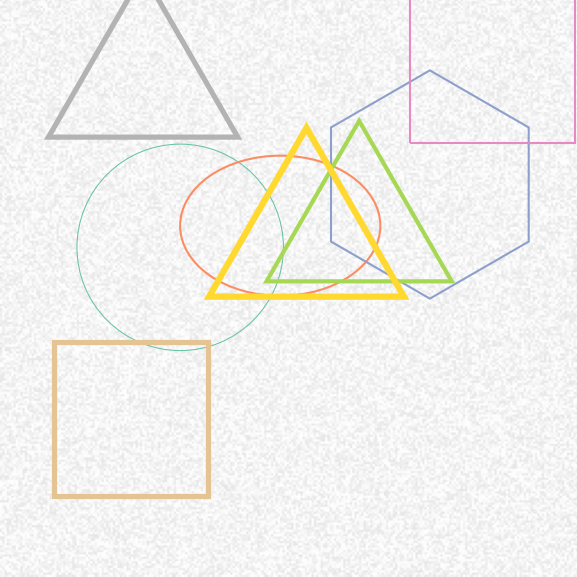[{"shape": "circle", "thickness": 0.5, "radius": 0.89, "center": [0.312, 0.571]}, {"shape": "oval", "thickness": 1, "radius": 0.87, "center": [0.485, 0.608]}, {"shape": "hexagon", "thickness": 1, "radius": 0.99, "center": [0.744, 0.68]}, {"shape": "square", "thickness": 1, "radius": 0.71, "center": [0.853, 0.894]}, {"shape": "triangle", "thickness": 2, "radius": 0.93, "center": [0.622, 0.605]}, {"shape": "triangle", "thickness": 3, "radius": 0.97, "center": [0.531, 0.583]}, {"shape": "square", "thickness": 2.5, "radius": 0.67, "center": [0.227, 0.274]}, {"shape": "triangle", "thickness": 2.5, "radius": 0.95, "center": [0.248, 0.856]}]